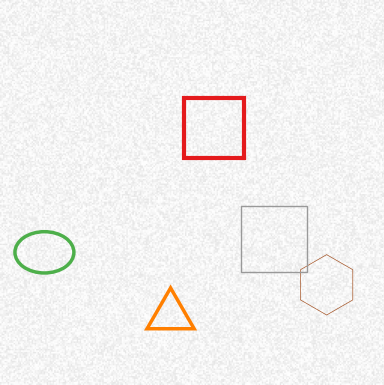[{"shape": "square", "thickness": 3, "radius": 0.39, "center": [0.556, 0.668]}, {"shape": "oval", "thickness": 2.5, "radius": 0.38, "center": [0.115, 0.345]}, {"shape": "triangle", "thickness": 2.5, "radius": 0.35, "center": [0.443, 0.181]}, {"shape": "hexagon", "thickness": 0.5, "radius": 0.39, "center": [0.848, 0.26]}, {"shape": "square", "thickness": 1, "radius": 0.43, "center": [0.712, 0.38]}]